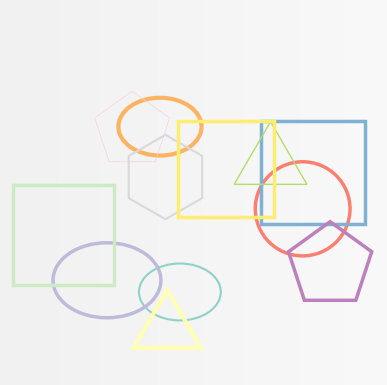[{"shape": "oval", "thickness": 1.5, "radius": 0.53, "center": [0.464, 0.242]}, {"shape": "triangle", "thickness": 3, "radius": 0.5, "center": [0.431, 0.147]}, {"shape": "oval", "thickness": 2.5, "radius": 0.7, "center": [0.276, 0.272]}, {"shape": "circle", "thickness": 2.5, "radius": 0.61, "center": [0.781, 0.458]}, {"shape": "square", "thickness": 2.5, "radius": 0.67, "center": [0.809, 0.552]}, {"shape": "oval", "thickness": 3, "radius": 0.54, "center": [0.413, 0.671]}, {"shape": "triangle", "thickness": 1, "radius": 0.54, "center": [0.698, 0.575]}, {"shape": "pentagon", "thickness": 0.5, "radius": 0.51, "center": [0.341, 0.662]}, {"shape": "hexagon", "thickness": 1.5, "radius": 0.55, "center": [0.427, 0.54]}, {"shape": "pentagon", "thickness": 2.5, "radius": 0.56, "center": [0.852, 0.311]}, {"shape": "square", "thickness": 2.5, "radius": 0.65, "center": [0.164, 0.389]}, {"shape": "square", "thickness": 2.5, "radius": 0.62, "center": [0.583, 0.561]}]